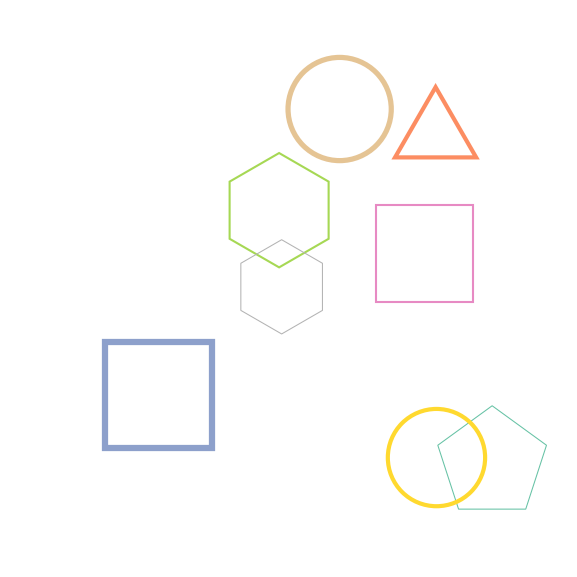[{"shape": "pentagon", "thickness": 0.5, "radius": 0.49, "center": [0.852, 0.198]}, {"shape": "triangle", "thickness": 2, "radius": 0.41, "center": [0.754, 0.767]}, {"shape": "square", "thickness": 3, "radius": 0.46, "center": [0.274, 0.315]}, {"shape": "square", "thickness": 1, "radius": 0.42, "center": [0.734, 0.56]}, {"shape": "hexagon", "thickness": 1, "radius": 0.49, "center": [0.483, 0.635]}, {"shape": "circle", "thickness": 2, "radius": 0.42, "center": [0.756, 0.207]}, {"shape": "circle", "thickness": 2.5, "radius": 0.45, "center": [0.588, 0.81]}, {"shape": "hexagon", "thickness": 0.5, "radius": 0.41, "center": [0.488, 0.502]}]